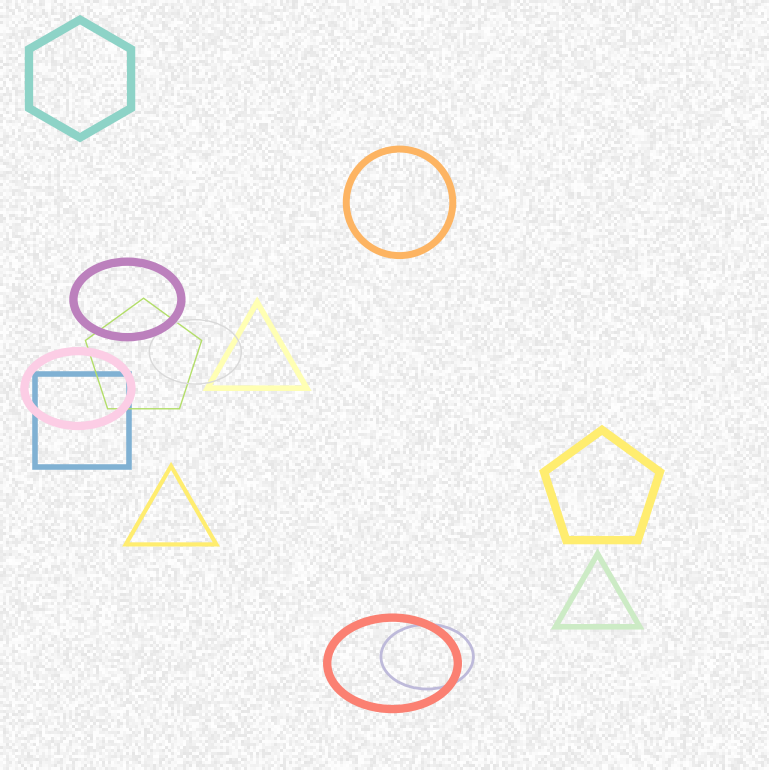[{"shape": "hexagon", "thickness": 3, "radius": 0.38, "center": [0.104, 0.898]}, {"shape": "triangle", "thickness": 2, "radius": 0.37, "center": [0.334, 0.533]}, {"shape": "oval", "thickness": 1, "radius": 0.3, "center": [0.555, 0.147]}, {"shape": "oval", "thickness": 3, "radius": 0.42, "center": [0.51, 0.139]}, {"shape": "square", "thickness": 2, "radius": 0.3, "center": [0.107, 0.454]}, {"shape": "circle", "thickness": 2.5, "radius": 0.35, "center": [0.519, 0.737]}, {"shape": "pentagon", "thickness": 0.5, "radius": 0.4, "center": [0.186, 0.533]}, {"shape": "oval", "thickness": 3, "radius": 0.35, "center": [0.101, 0.495]}, {"shape": "oval", "thickness": 0.5, "radius": 0.3, "center": [0.254, 0.543]}, {"shape": "oval", "thickness": 3, "radius": 0.35, "center": [0.165, 0.611]}, {"shape": "triangle", "thickness": 2, "radius": 0.32, "center": [0.776, 0.218]}, {"shape": "triangle", "thickness": 1.5, "radius": 0.34, "center": [0.222, 0.327]}, {"shape": "pentagon", "thickness": 3, "radius": 0.4, "center": [0.782, 0.363]}]